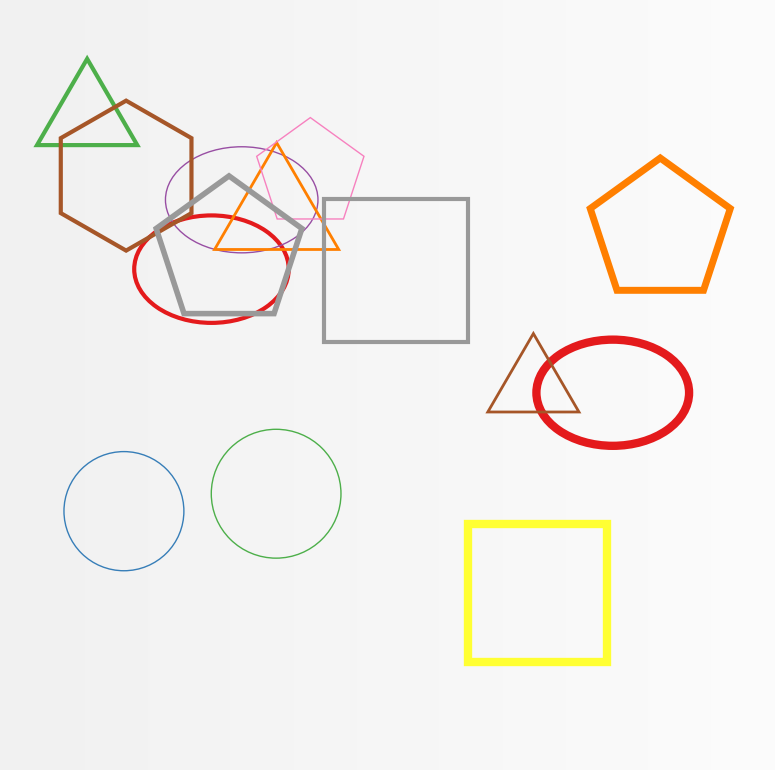[{"shape": "oval", "thickness": 1.5, "radius": 0.5, "center": [0.273, 0.65]}, {"shape": "oval", "thickness": 3, "radius": 0.49, "center": [0.791, 0.49]}, {"shape": "circle", "thickness": 0.5, "radius": 0.39, "center": [0.16, 0.336]}, {"shape": "circle", "thickness": 0.5, "radius": 0.42, "center": [0.356, 0.359]}, {"shape": "triangle", "thickness": 1.5, "radius": 0.37, "center": [0.112, 0.849]}, {"shape": "oval", "thickness": 0.5, "radius": 0.49, "center": [0.312, 0.741]}, {"shape": "triangle", "thickness": 1, "radius": 0.46, "center": [0.357, 0.722]}, {"shape": "pentagon", "thickness": 2.5, "radius": 0.47, "center": [0.852, 0.7]}, {"shape": "square", "thickness": 3, "radius": 0.45, "center": [0.693, 0.23]}, {"shape": "hexagon", "thickness": 1.5, "radius": 0.49, "center": [0.163, 0.772]}, {"shape": "triangle", "thickness": 1, "radius": 0.34, "center": [0.688, 0.499]}, {"shape": "pentagon", "thickness": 0.5, "radius": 0.36, "center": [0.4, 0.775]}, {"shape": "pentagon", "thickness": 2, "radius": 0.49, "center": [0.296, 0.673]}, {"shape": "square", "thickness": 1.5, "radius": 0.46, "center": [0.511, 0.649]}]